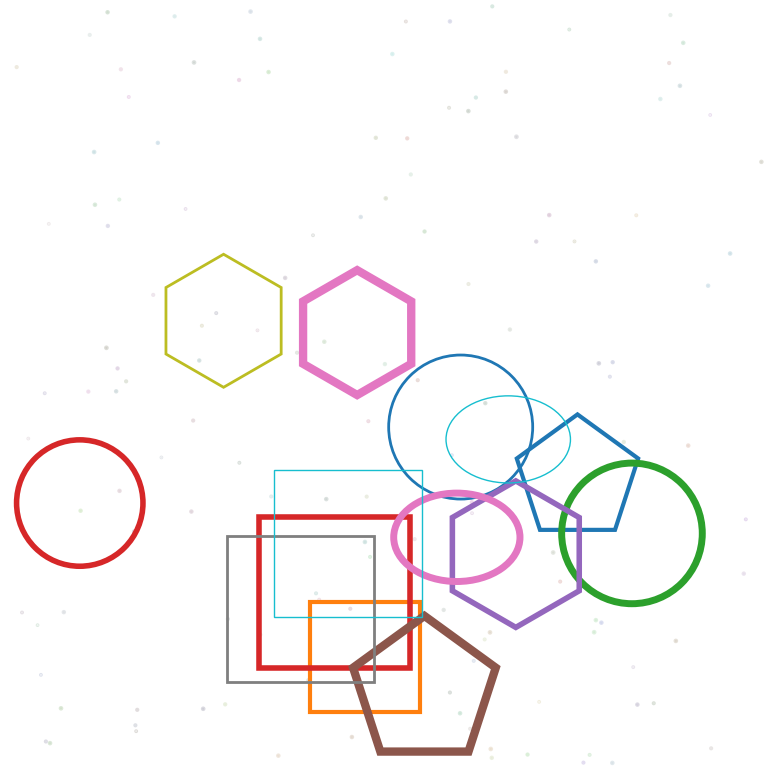[{"shape": "pentagon", "thickness": 1.5, "radius": 0.41, "center": [0.75, 0.379]}, {"shape": "circle", "thickness": 1, "radius": 0.47, "center": [0.598, 0.445]}, {"shape": "square", "thickness": 1.5, "radius": 0.36, "center": [0.474, 0.146]}, {"shape": "circle", "thickness": 2.5, "radius": 0.46, "center": [0.821, 0.307]}, {"shape": "circle", "thickness": 2, "radius": 0.41, "center": [0.104, 0.347]}, {"shape": "square", "thickness": 2, "radius": 0.49, "center": [0.434, 0.231]}, {"shape": "hexagon", "thickness": 2, "radius": 0.48, "center": [0.67, 0.28]}, {"shape": "pentagon", "thickness": 3, "radius": 0.49, "center": [0.551, 0.103]}, {"shape": "hexagon", "thickness": 3, "radius": 0.41, "center": [0.464, 0.568]}, {"shape": "oval", "thickness": 2.5, "radius": 0.41, "center": [0.593, 0.302]}, {"shape": "square", "thickness": 1, "radius": 0.48, "center": [0.39, 0.209]}, {"shape": "hexagon", "thickness": 1, "radius": 0.43, "center": [0.29, 0.583]}, {"shape": "square", "thickness": 0.5, "radius": 0.48, "center": [0.452, 0.294]}, {"shape": "oval", "thickness": 0.5, "radius": 0.4, "center": [0.66, 0.429]}]